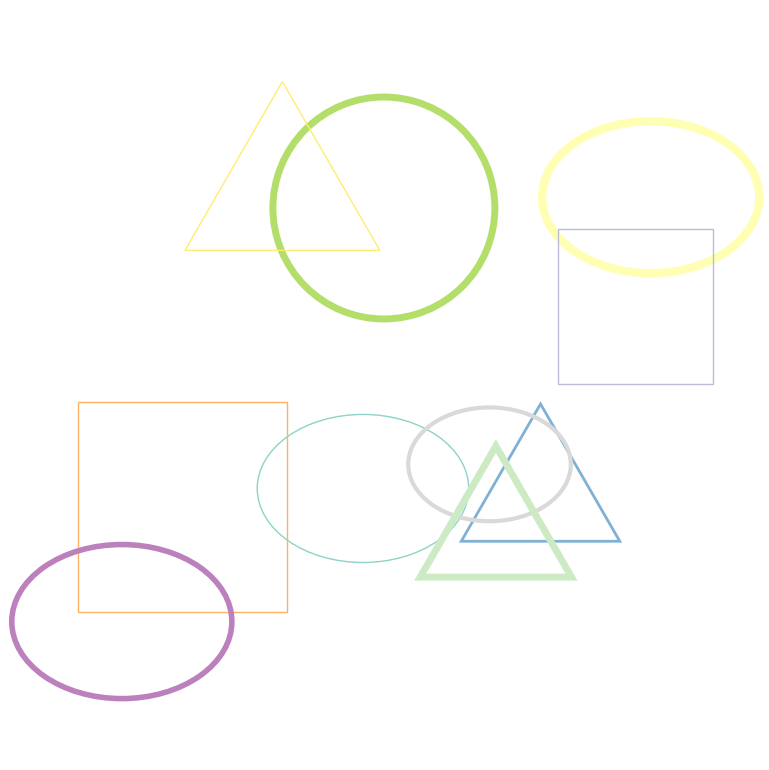[{"shape": "oval", "thickness": 0.5, "radius": 0.69, "center": [0.471, 0.366]}, {"shape": "oval", "thickness": 3, "radius": 0.71, "center": [0.845, 0.744]}, {"shape": "square", "thickness": 0.5, "radius": 0.5, "center": [0.825, 0.602]}, {"shape": "triangle", "thickness": 1, "radius": 0.59, "center": [0.702, 0.356]}, {"shape": "square", "thickness": 0.5, "radius": 0.68, "center": [0.237, 0.342]}, {"shape": "circle", "thickness": 2.5, "radius": 0.72, "center": [0.499, 0.73]}, {"shape": "oval", "thickness": 1.5, "radius": 0.53, "center": [0.636, 0.397]}, {"shape": "oval", "thickness": 2, "radius": 0.71, "center": [0.158, 0.193]}, {"shape": "triangle", "thickness": 2.5, "radius": 0.57, "center": [0.644, 0.307]}, {"shape": "triangle", "thickness": 0.5, "radius": 0.73, "center": [0.367, 0.748]}]